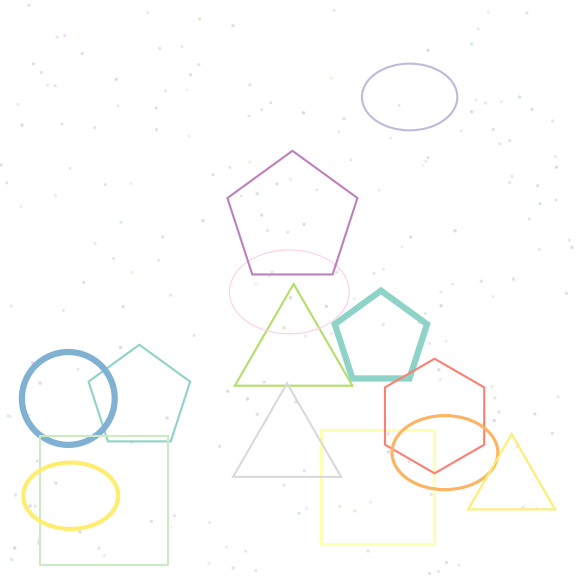[{"shape": "pentagon", "thickness": 1, "radius": 0.46, "center": [0.241, 0.31]}, {"shape": "pentagon", "thickness": 3, "radius": 0.42, "center": [0.66, 0.412]}, {"shape": "square", "thickness": 1.5, "radius": 0.49, "center": [0.653, 0.156]}, {"shape": "oval", "thickness": 1, "radius": 0.41, "center": [0.709, 0.831]}, {"shape": "hexagon", "thickness": 1, "radius": 0.5, "center": [0.753, 0.279]}, {"shape": "circle", "thickness": 3, "radius": 0.4, "center": [0.118, 0.309]}, {"shape": "oval", "thickness": 1.5, "radius": 0.46, "center": [0.77, 0.215]}, {"shape": "triangle", "thickness": 1, "radius": 0.59, "center": [0.508, 0.39]}, {"shape": "oval", "thickness": 0.5, "radius": 0.52, "center": [0.501, 0.494]}, {"shape": "triangle", "thickness": 1, "radius": 0.54, "center": [0.497, 0.227]}, {"shape": "pentagon", "thickness": 1, "radius": 0.59, "center": [0.506, 0.62]}, {"shape": "square", "thickness": 1, "radius": 0.56, "center": [0.18, 0.132]}, {"shape": "triangle", "thickness": 1, "radius": 0.43, "center": [0.886, 0.161]}, {"shape": "oval", "thickness": 2, "radius": 0.41, "center": [0.122, 0.141]}]